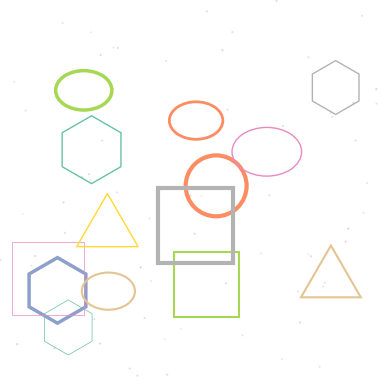[{"shape": "hexagon", "thickness": 1, "radius": 0.44, "center": [0.238, 0.611]}, {"shape": "hexagon", "thickness": 0.5, "radius": 0.36, "center": [0.177, 0.149]}, {"shape": "circle", "thickness": 3, "radius": 0.4, "center": [0.561, 0.517]}, {"shape": "oval", "thickness": 2, "radius": 0.35, "center": [0.509, 0.687]}, {"shape": "hexagon", "thickness": 2.5, "radius": 0.43, "center": [0.149, 0.246]}, {"shape": "square", "thickness": 0.5, "radius": 0.47, "center": [0.124, 0.277]}, {"shape": "oval", "thickness": 1, "radius": 0.45, "center": [0.693, 0.606]}, {"shape": "oval", "thickness": 2.5, "radius": 0.37, "center": [0.218, 0.765]}, {"shape": "square", "thickness": 1.5, "radius": 0.43, "center": [0.537, 0.26]}, {"shape": "triangle", "thickness": 1, "radius": 0.46, "center": [0.279, 0.405]}, {"shape": "triangle", "thickness": 1.5, "radius": 0.45, "center": [0.859, 0.273]}, {"shape": "oval", "thickness": 1.5, "radius": 0.34, "center": [0.282, 0.244]}, {"shape": "hexagon", "thickness": 1, "radius": 0.35, "center": [0.872, 0.773]}, {"shape": "square", "thickness": 3, "radius": 0.48, "center": [0.507, 0.415]}]